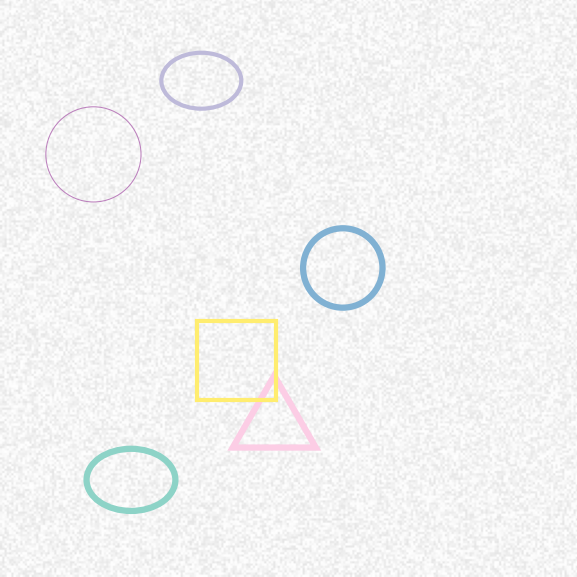[{"shape": "oval", "thickness": 3, "radius": 0.38, "center": [0.227, 0.168]}, {"shape": "oval", "thickness": 2, "radius": 0.35, "center": [0.349, 0.859]}, {"shape": "circle", "thickness": 3, "radius": 0.34, "center": [0.594, 0.535]}, {"shape": "triangle", "thickness": 3, "radius": 0.42, "center": [0.475, 0.266]}, {"shape": "circle", "thickness": 0.5, "radius": 0.41, "center": [0.162, 0.732]}, {"shape": "square", "thickness": 2, "radius": 0.34, "center": [0.41, 0.374]}]